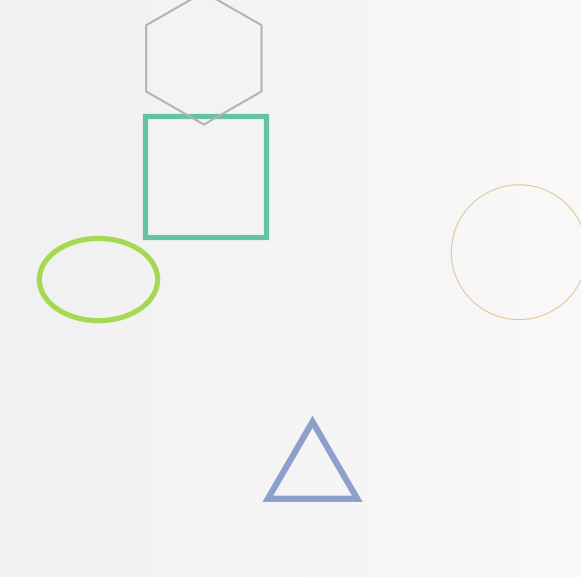[{"shape": "square", "thickness": 2.5, "radius": 0.52, "center": [0.354, 0.693]}, {"shape": "triangle", "thickness": 3, "radius": 0.44, "center": [0.538, 0.18]}, {"shape": "oval", "thickness": 2.5, "radius": 0.51, "center": [0.169, 0.515]}, {"shape": "circle", "thickness": 0.5, "radius": 0.58, "center": [0.893, 0.562]}, {"shape": "hexagon", "thickness": 1, "radius": 0.57, "center": [0.351, 0.898]}]